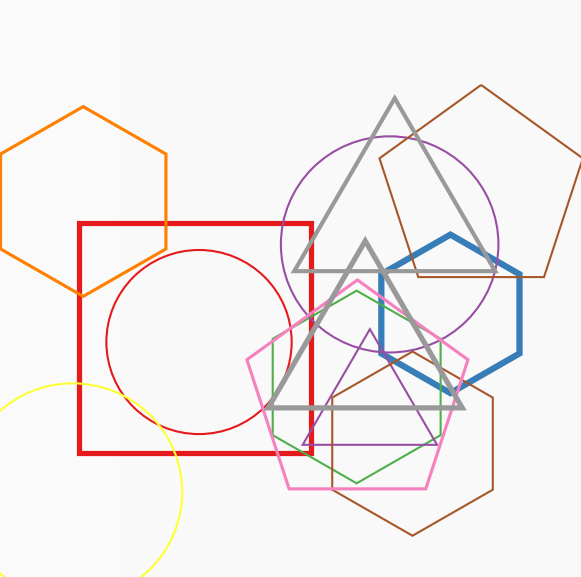[{"shape": "circle", "thickness": 1, "radius": 0.8, "center": [0.342, 0.407]}, {"shape": "square", "thickness": 2.5, "radius": 1.0, "center": [0.335, 0.414]}, {"shape": "hexagon", "thickness": 3, "radius": 0.69, "center": [0.775, 0.456]}, {"shape": "hexagon", "thickness": 1, "radius": 0.83, "center": [0.614, 0.329]}, {"shape": "circle", "thickness": 1, "radius": 0.94, "center": [0.67, 0.576]}, {"shape": "triangle", "thickness": 1, "radius": 0.67, "center": [0.636, 0.296]}, {"shape": "hexagon", "thickness": 1.5, "radius": 0.82, "center": [0.143, 0.65]}, {"shape": "circle", "thickness": 1, "radius": 0.94, "center": [0.125, 0.147]}, {"shape": "pentagon", "thickness": 1, "radius": 0.92, "center": [0.828, 0.668]}, {"shape": "hexagon", "thickness": 1, "radius": 0.8, "center": [0.71, 0.231]}, {"shape": "pentagon", "thickness": 1.5, "radius": 1.0, "center": [0.615, 0.314]}, {"shape": "triangle", "thickness": 2.5, "radius": 0.96, "center": [0.628, 0.389]}, {"shape": "triangle", "thickness": 2, "radius": 1.0, "center": [0.679, 0.629]}]